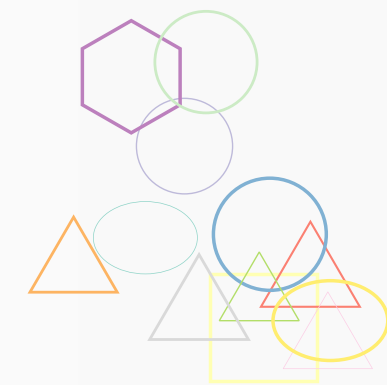[{"shape": "oval", "thickness": 0.5, "radius": 0.67, "center": [0.375, 0.383]}, {"shape": "square", "thickness": 2.5, "radius": 0.69, "center": [0.68, 0.149]}, {"shape": "circle", "thickness": 1, "radius": 0.62, "center": [0.476, 0.62]}, {"shape": "triangle", "thickness": 1.5, "radius": 0.74, "center": [0.801, 0.277]}, {"shape": "circle", "thickness": 2.5, "radius": 0.73, "center": [0.696, 0.392]}, {"shape": "triangle", "thickness": 2, "radius": 0.65, "center": [0.19, 0.306]}, {"shape": "triangle", "thickness": 1, "radius": 0.59, "center": [0.669, 0.226]}, {"shape": "triangle", "thickness": 0.5, "radius": 0.67, "center": [0.846, 0.109]}, {"shape": "triangle", "thickness": 2, "radius": 0.74, "center": [0.514, 0.192]}, {"shape": "hexagon", "thickness": 2.5, "radius": 0.73, "center": [0.339, 0.801]}, {"shape": "circle", "thickness": 2, "radius": 0.66, "center": [0.532, 0.839]}, {"shape": "oval", "thickness": 2.5, "radius": 0.74, "center": [0.853, 0.167]}]